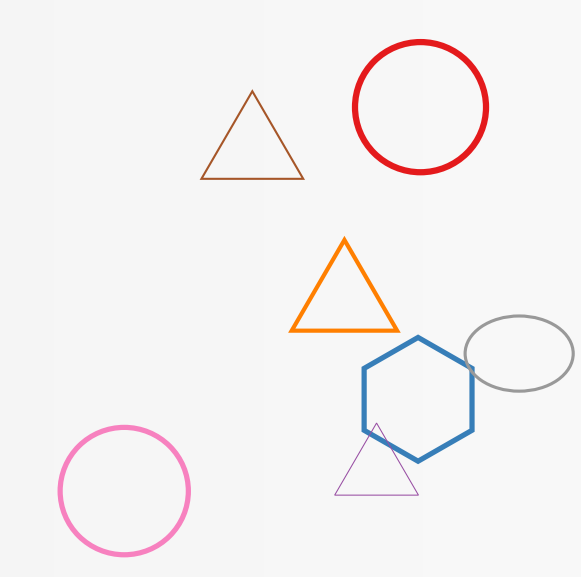[{"shape": "circle", "thickness": 3, "radius": 0.56, "center": [0.723, 0.814]}, {"shape": "hexagon", "thickness": 2.5, "radius": 0.54, "center": [0.719, 0.308]}, {"shape": "triangle", "thickness": 0.5, "radius": 0.42, "center": [0.648, 0.183]}, {"shape": "triangle", "thickness": 2, "radius": 0.52, "center": [0.593, 0.479]}, {"shape": "triangle", "thickness": 1, "radius": 0.51, "center": [0.434, 0.74]}, {"shape": "circle", "thickness": 2.5, "radius": 0.55, "center": [0.214, 0.149]}, {"shape": "oval", "thickness": 1.5, "radius": 0.46, "center": [0.893, 0.387]}]